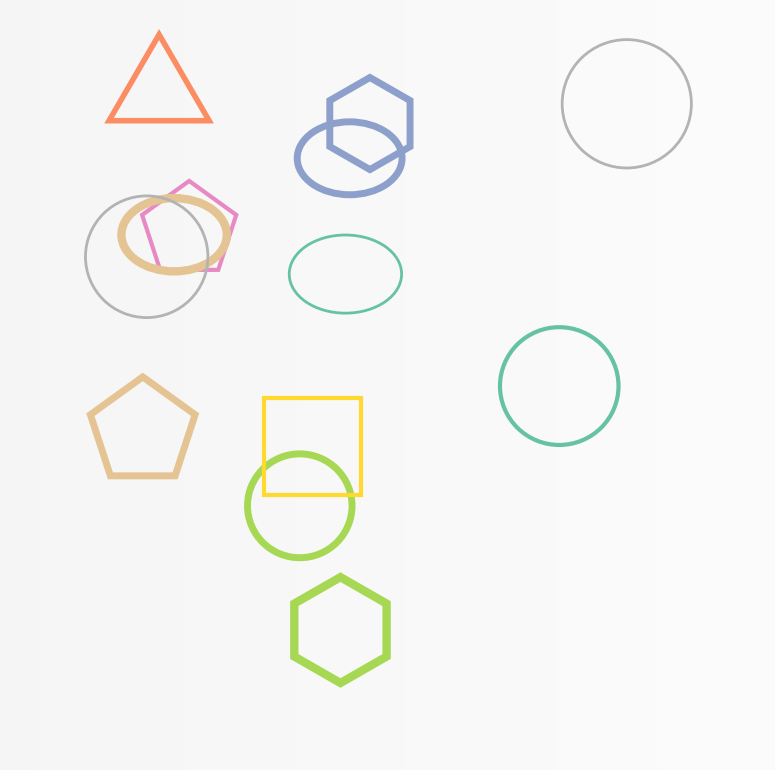[{"shape": "oval", "thickness": 1, "radius": 0.36, "center": [0.446, 0.644]}, {"shape": "circle", "thickness": 1.5, "radius": 0.38, "center": [0.722, 0.499]}, {"shape": "triangle", "thickness": 2, "radius": 0.37, "center": [0.205, 0.881]}, {"shape": "hexagon", "thickness": 2.5, "radius": 0.3, "center": [0.477, 0.84]}, {"shape": "oval", "thickness": 2.5, "radius": 0.34, "center": [0.451, 0.794]}, {"shape": "pentagon", "thickness": 1.5, "radius": 0.32, "center": [0.244, 0.701]}, {"shape": "circle", "thickness": 2.5, "radius": 0.34, "center": [0.387, 0.343]}, {"shape": "hexagon", "thickness": 3, "radius": 0.34, "center": [0.439, 0.182]}, {"shape": "square", "thickness": 1.5, "radius": 0.31, "center": [0.404, 0.42]}, {"shape": "oval", "thickness": 3, "radius": 0.34, "center": [0.225, 0.695]}, {"shape": "pentagon", "thickness": 2.5, "radius": 0.36, "center": [0.184, 0.44]}, {"shape": "circle", "thickness": 1, "radius": 0.42, "center": [0.809, 0.865]}, {"shape": "circle", "thickness": 1, "radius": 0.4, "center": [0.189, 0.667]}]